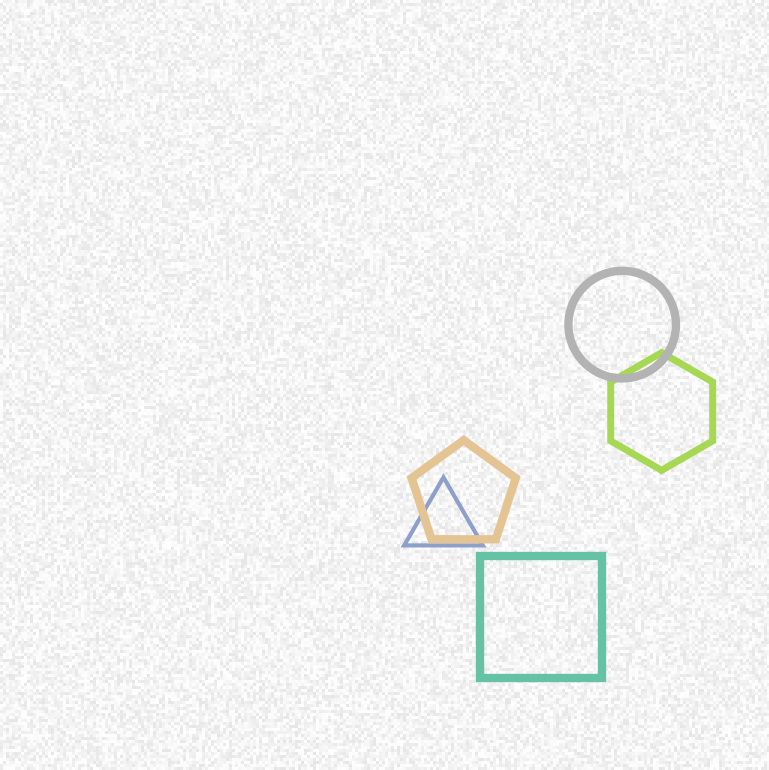[{"shape": "square", "thickness": 3, "radius": 0.4, "center": [0.703, 0.199]}, {"shape": "triangle", "thickness": 1.5, "radius": 0.29, "center": [0.576, 0.321]}, {"shape": "hexagon", "thickness": 2.5, "radius": 0.38, "center": [0.859, 0.466]}, {"shape": "pentagon", "thickness": 3, "radius": 0.36, "center": [0.602, 0.357]}, {"shape": "circle", "thickness": 3, "radius": 0.35, "center": [0.808, 0.578]}]